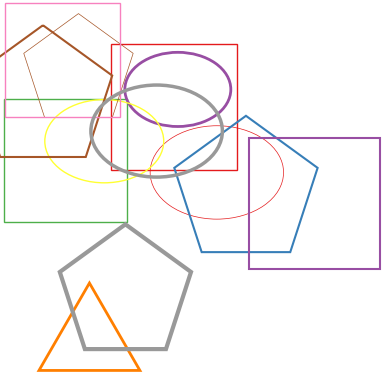[{"shape": "oval", "thickness": 0.5, "radius": 0.87, "center": [0.563, 0.552]}, {"shape": "square", "thickness": 1, "radius": 0.82, "center": [0.452, 0.721]}, {"shape": "pentagon", "thickness": 1.5, "radius": 0.98, "center": [0.639, 0.503]}, {"shape": "square", "thickness": 1, "radius": 0.8, "center": [0.17, 0.583]}, {"shape": "oval", "thickness": 2, "radius": 0.69, "center": [0.462, 0.768]}, {"shape": "square", "thickness": 1.5, "radius": 0.85, "center": [0.817, 0.472]}, {"shape": "triangle", "thickness": 2, "radius": 0.76, "center": [0.232, 0.113]}, {"shape": "oval", "thickness": 1, "radius": 0.77, "center": [0.271, 0.633]}, {"shape": "pentagon", "thickness": 1.5, "radius": 0.95, "center": [0.112, 0.745]}, {"shape": "pentagon", "thickness": 0.5, "radius": 0.75, "center": [0.204, 0.815]}, {"shape": "square", "thickness": 1, "radius": 0.74, "center": [0.162, 0.843]}, {"shape": "pentagon", "thickness": 3, "radius": 0.9, "center": [0.326, 0.238]}, {"shape": "oval", "thickness": 2.5, "radius": 0.85, "center": [0.407, 0.66]}]